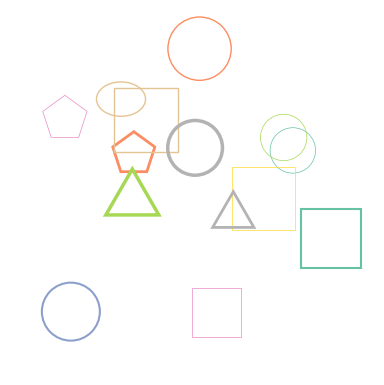[{"shape": "square", "thickness": 1.5, "radius": 0.39, "center": [0.859, 0.38]}, {"shape": "circle", "thickness": 0.5, "radius": 0.3, "center": [0.761, 0.609]}, {"shape": "pentagon", "thickness": 2, "radius": 0.29, "center": [0.348, 0.601]}, {"shape": "circle", "thickness": 1, "radius": 0.41, "center": [0.518, 0.874]}, {"shape": "circle", "thickness": 1.5, "radius": 0.38, "center": [0.184, 0.191]}, {"shape": "square", "thickness": 0.5, "radius": 0.32, "center": [0.561, 0.187]}, {"shape": "pentagon", "thickness": 0.5, "radius": 0.3, "center": [0.169, 0.692]}, {"shape": "circle", "thickness": 0.5, "radius": 0.3, "center": [0.737, 0.643]}, {"shape": "triangle", "thickness": 2.5, "radius": 0.4, "center": [0.344, 0.481]}, {"shape": "square", "thickness": 0.5, "radius": 0.41, "center": [0.685, 0.484]}, {"shape": "square", "thickness": 1, "radius": 0.41, "center": [0.38, 0.689]}, {"shape": "oval", "thickness": 1, "radius": 0.32, "center": [0.314, 0.743]}, {"shape": "circle", "thickness": 2.5, "radius": 0.36, "center": [0.507, 0.616]}, {"shape": "triangle", "thickness": 2, "radius": 0.31, "center": [0.606, 0.44]}]